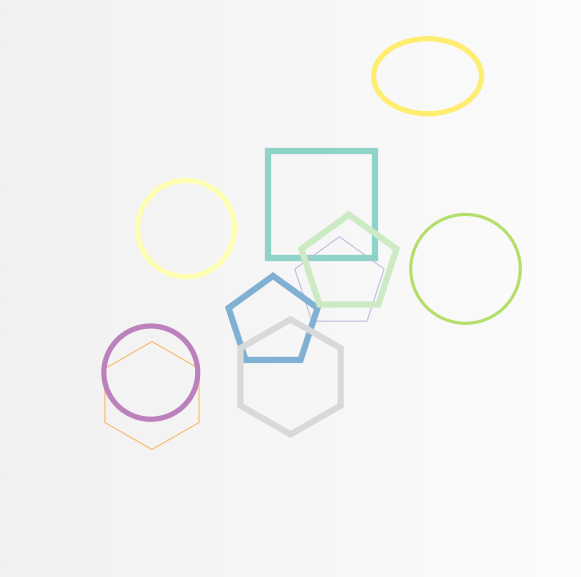[{"shape": "square", "thickness": 3, "radius": 0.46, "center": [0.553, 0.645]}, {"shape": "circle", "thickness": 2.5, "radius": 0.42, "center": [0.32, 0.603]}, {"shape": "pentagon", "thickness": 0.5, "radius": 0.4, "center": [0.584, 0.508]}, {"shape": "pentagon", "thickness": 3, "radius": 0.4, "center": [0.47, 0.441]}, {"shape": "hexagon", "thickness": 0.5, "radius": 0.47, "center": [0.261, 0.314]}, {"shape": "circle", "thickness": 1.5, "radius": 0.47, "center": [0.801, 0.534]}, {"shape": "hexagon", "thickness": 3, "radius": 0.5, "center": [0.5, 0.347]}, {"shape": "circle", "thickness": 2.5, "radius": 0.4, "center": [0.259, 0.354]}, {"shape": "pentagon", "thickness": 3, "radius": 0.43, "center": [0.6, 0.541]}, {"shape": "oval", "thickness": 2.5, "radius": 0.46, "center": [0.736, 0.867]}]